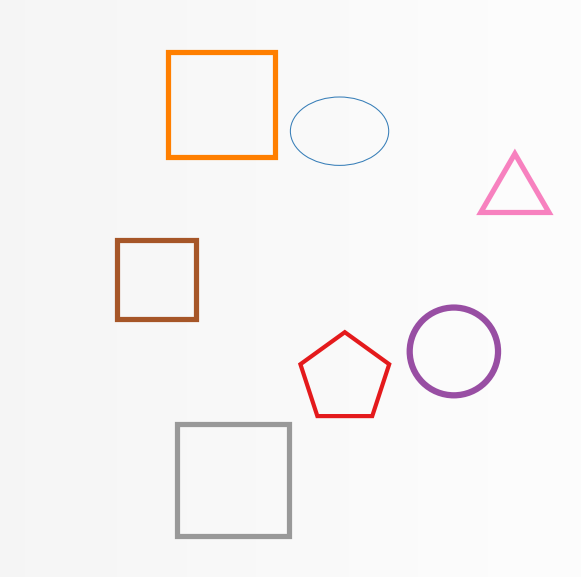[{"shape": "pentagon", "thickness": 2, "radius": 0.4, "center": [0.593, 0.344]}, {"shape": "oval", "thickness": 0.5, "radius": 0.42, "center": [0.584, 0.772]}, {"shape": "circle", "thickness": 3, "radius": 0.38, "center": [0.781, 0.391]}, {"shape": "square", "thickness": 2.5, "radius": 0.46, "center": [0.381, 0.818]}, {"shape": "square", "thickness": 2.5, "radius": 0.34, "center": [0.269, 0.515]}, {"shape": "triangle", "thickness": 2.5, "radius": 0.34, "center": [0.886, 0.665]}, {"shape": "square", "thickness": 2.5, "radius": 0.48, "center": [0.4, 0.168]}]